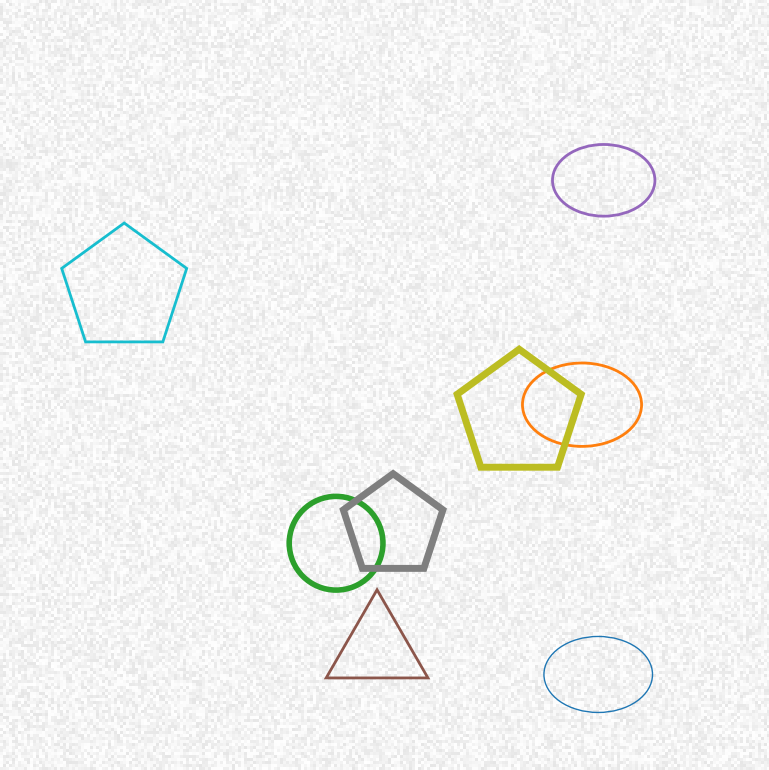[{"shape": "oval", "thickness": 0.5, "radius": 0.35, "center": [0.777, 0.124]}, {"shape": "oval", "thickness": 1, "radius": 0.39, "center": [0.756, 0.474]}, {"shape": "circle", "thickness": 2, "radius": 0.3, "center": [0.436, 0.295]}, {"shape": "oval", "thickness": 1, "radius": 0.33, "center": [0.784, 0.766]}, {"shape": "triangle", "thickness": 1, "radius": 0.38, "center": [0.49, 0.158]}, {"shape": "pentagon", "thickness": 2.5, "radius": 0.34, "center": [0.511, 0.317]}, {"shape": "pentagon", "thickness": 2.5, "radius": 0.42, "center": [0.674, 0.462]}, {"shape": "pentagon", "thickness": 1, "radius": 0.43, "center": [0.161, 0.625]}]